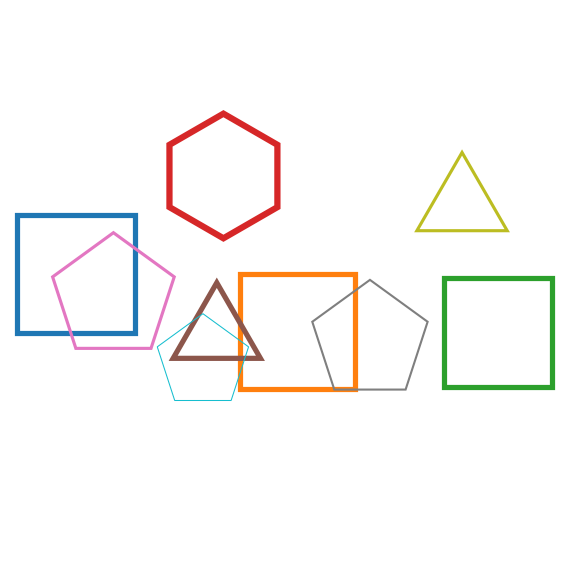[{"shape": "square", "thickness": 2.5, "radius": 0.51, "center": [0.132, 0.525]}, {"shape": "square", "thickness": 2.5, "radius": 0.5, "center": [0.516, 0.425]}, {"shape": "square", "thickness": 2.5, "radius": 0.47, "center": [0.863, 0.424]}, {"shape": "hexagon", "thickness": 3, "radius": 0.54, "center": [0.387, 0.694]}, {"shape": "triangle", "thickness": 2.5, "radius": 0.44, "center": [0.375, 0.422]}, {"shape": "pentagon", "thickness": 1.5, "radius": 0.55, "center": [0.196, 0.485]}, {"shape": "pentagon", "thickness": 1, "radius": 0.53, "center": [0.641, 0.41]}, {"shape": "triangle", "thickness": 1.5, "radius": 0.45, "center": [0.8, 0.645]}, {"shape": "pentagon", "thickness": 0.5, "radius": 0.42, "center": [0.351, 0.373]}]